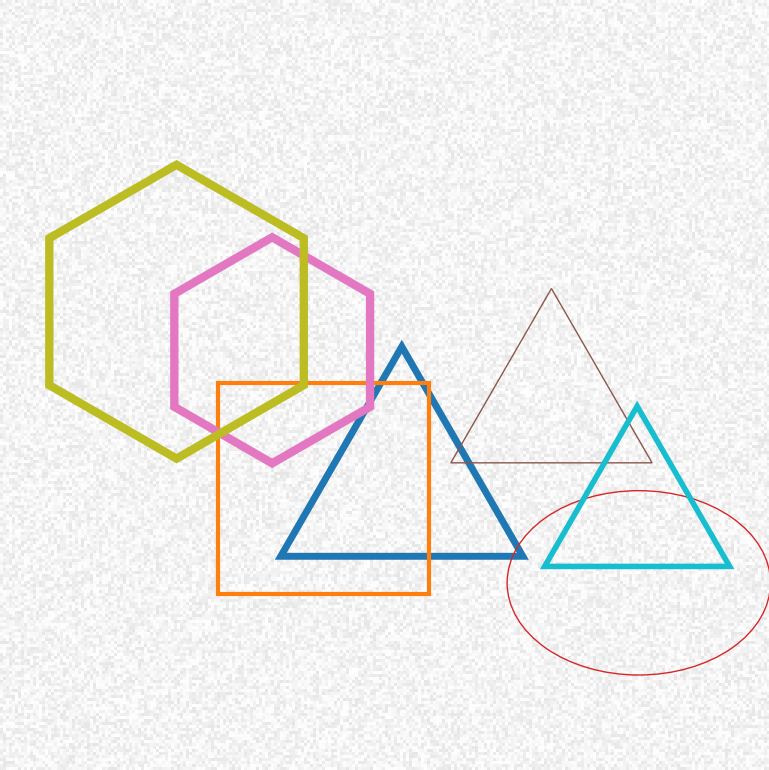[{"shape": "triangle", "thickness": 2.5, "radius": 0.91, "center": [0.522, 0.368]}, {"shape": "square", "thickness": 1.5, "radius": 0.68, "center": [0.42, 0.366]}, {"shape": "oval", "thickness": 0.5, "radius": 0.86, "center": [0.83, 0.243]}, {"shape": "triangle", "thickness": 0.5, "radius": 0.75, "center": [0.716, 0.474]}, {"shape": "hexagon", "thickness": 3, "radius": 0.73, "center": [0.354, 0.545]}, {"shape": "hexagon", "thickness": 3, "radius": 0.95, "center": [0.229, 0.595]}, {"shape": "triangle", "thickness": 2, "radius": 0.69, "center": [0.827, 0.334]}]